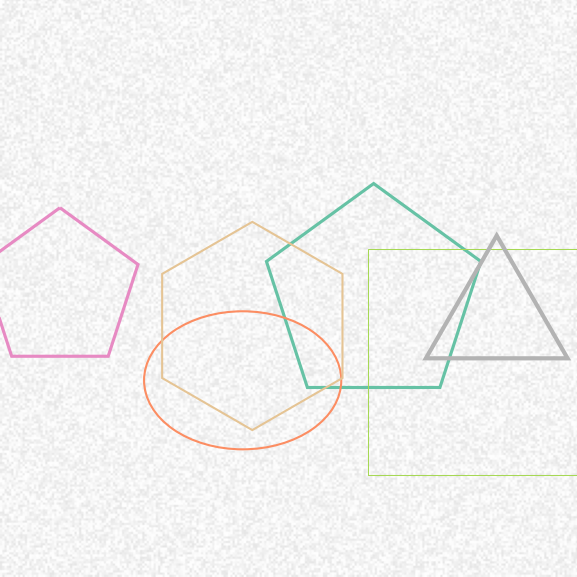[{"shape": "pentagon", "thickness": 1.5, "radius": 0.98, "center": [0.647, 0.486]}, {"shape": "oval", "thickness": 1, "radius": 0.85, "center": [0.42, 0.341]}, {"shape": "pentagon", "thickness": 1.5, "radius": 0.71, "center": [0.104, 0.497]}, {"shape": "square", "thickness": 0.5, "radius": 0.98, "center": [0.832, 0.372]}, {"shape": "hexagon", "thickness": 1, "radius": 0.9, "center": [0.437, 0.435]}, {"shape": "triangle", "thickness": 2, "radius": 0.71, "center": [0.86, 0.45]}]